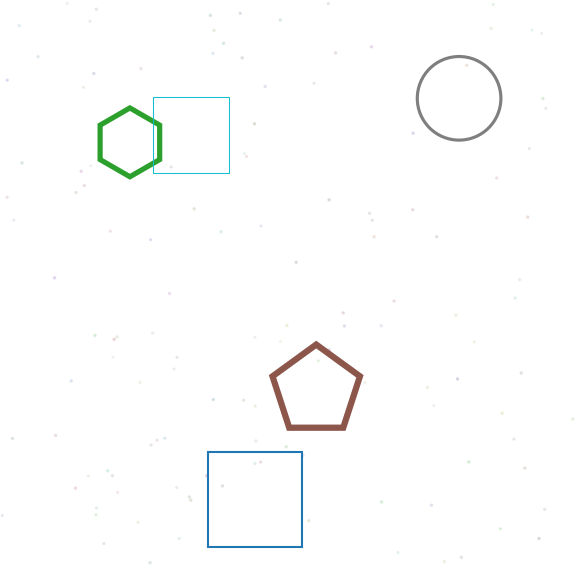[{"shape": "square", "thickness": 1, "radius": 0.41, "center": [0.441, 0.134]}, {"shape": "hexagon", "thickness": 2.5, "radius": 0.3, "center": [0.225, 0.753]}, {"shape": "pentagon", "thickness": 3, "radius": 0.4, "center": [0.548, 0.323]}, {"shape": "circle", "thickness": 1.5, "radius": 0.36, "center": [0.795, 0.829]}, {"shape": "square", "thickness": 0.5, "radius": 0.33, "center": [0.331, 0.766]}]